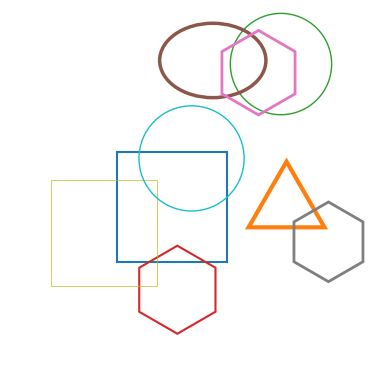[{"shape": "square", "thickness": 1.5, "radius": 0.71, "center": [0.447, 0.462]}, {"shape": "triangle", "thickness": 3, "radius": 0.57, "center": [0.744, 0.466]}, {"shape": "circle", "thickness": 1, "radius": 0.66, "center": [0.73, 0.834]}, {"shape": "hexagon", "thickness": 1.5, "radius": 0.57, "center": [0.461, 0.247]}, {"shape": "oval", "thickness": 2.5, "radius": 0.69, "center": [0.553, 0.843]}, {"shape": "hexagon", "thickness": 2, "radius": 0.55, "center": [0.671, 0.811]}, {"shape": "hexagon", "thickness": 2, "radius": 0.52, "center": [0.853, 0.372]}, {"shape": "square", "thickness": 0.5, "radius": 0.69, "center": [0.27, 0.395]}, {"shape": "circle", "thickness": 1, "radius": 0.68, "center": [0.498, 0.589]}]